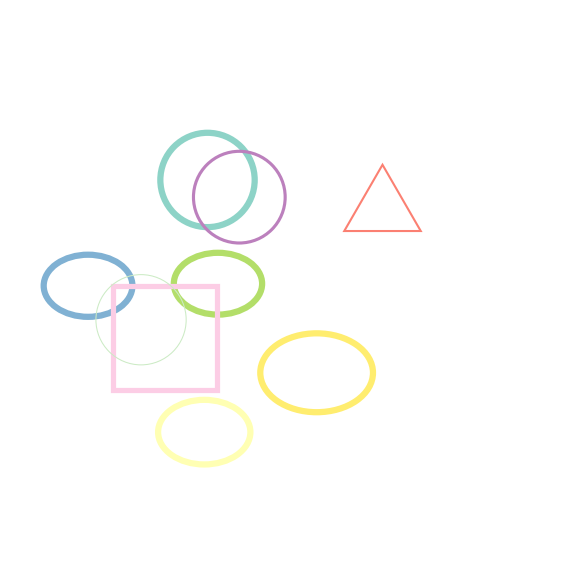[{"shape": "circle", "thickness": 3, "radius": 0.41, "center": [0.359, 0.688]}, {"shape": "oval", "thickness": 3, "radius": 0.4, "center": [0.354, 0.251]}, {"shape": "triangle", "thickness": 1, "radius": 0.38, "center": [0.662, 0.637]}, {"shape": "oval", "thickness": 3, "radius": 0.38, "center": [0.152, 0.504]}, {"shape": "oval", "thickness": 3, "radius": 0.38, "center": [0.377, 0.508]}, {"shape": "square", "thickness": 2.5, "radius": 0.45, "center": [0.286, 0.414]}, {"shape": "circle", "thickness": 1.5, "radius": 0.4, "center": [0.414, 0.658]}, {"shape": "circle", "thickness": 0.5, "radius": 0.39, "center": [0.244, 0.445]}, {"shape": "oval", "thickness": 3, "radius": 0.49, "center": [0.548, 0.354]}]